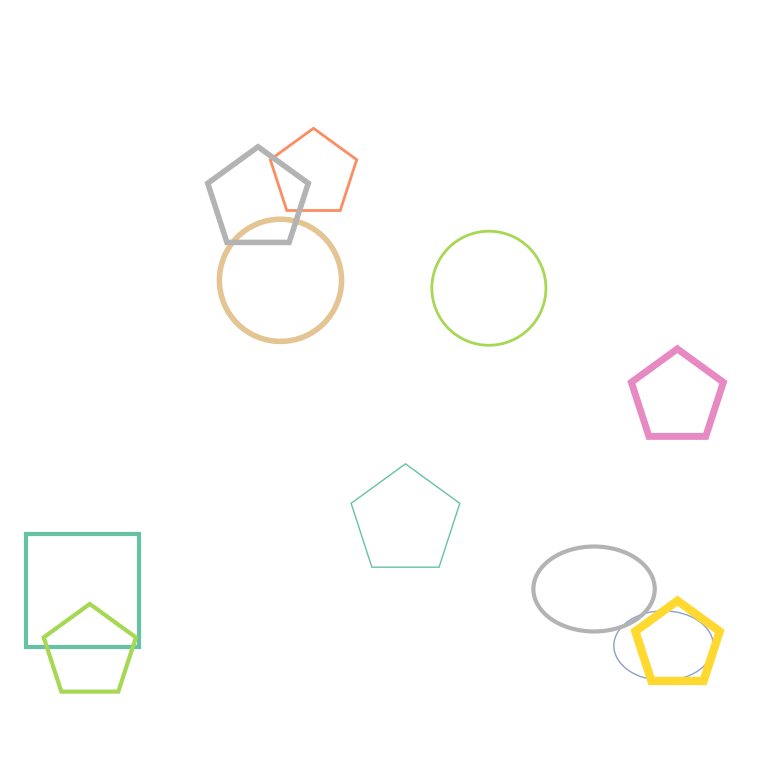[{"shape": "square", "thickness": 1.5, "radius": 0.37, "center": [0.107, 0.233]}, {"shape": "pentagon", "thickness": 0.5, "radius": 0.37, "center": [0.527, 0.323]}, {"shape": "pentagon", "thickness": 1, "radius": 0.3, "center": [0.407, 0.774]}, {"shape": "oval", "thickness": 0.5, "radius": 0.32, "center": [0.862, 0.161]}, {"shape": "pentagon", "thickness": 2.5, "radius": 0.31, "center": [0.88, 0.484]}, {"shape": "pentagon", "thickness": 1.5, "radius": 0.31, "center": [0.117, 0.153]}, {"shape": "circle", "thickness": 1, "radius": 0.37, "center": [0.635, 0.626]}, {"shape": "pentagon", "thickness": 3, "radius": 0.29, "center": [0.88, 0.162]}, {"shape": "circle", "thickness": 2, "radius": 0.4, "center": [0.364, 0.636]}, {"shape": "oval", "thickness": 1.5, "radius": 0.39, "center": [0.772, 0.235]}, {"shape": "pentagon", "thickness": 2, "radius": 0.34, "center": [0.335, 0.741]}]